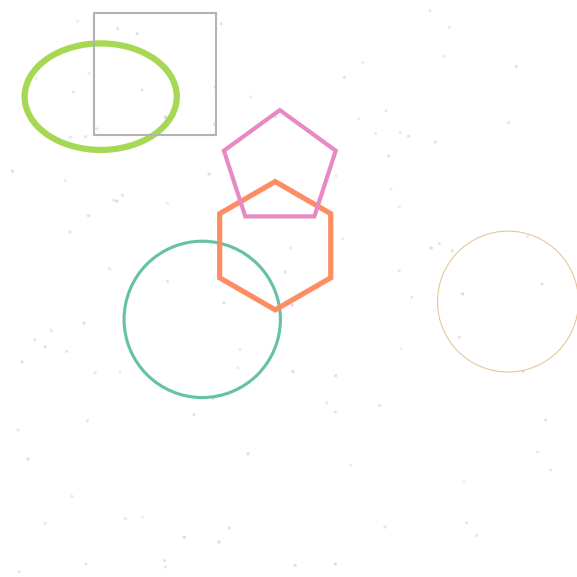[{"shape": "circle", "thickness": 1.5, "radius": 0.68, "center": [0.35, 0.446]}, {"shape": "hexagon", "thickness": 2.5, "radius": 0.56, "center": [0.477, 0.574]}, {"shape": "pentagon", "thickness": 2, "radius": 0.51, "center": [0.485, 0.707]}, {"shape": "oval", "thickness": 3, "radius": 0.66, "center": [0.174, 0.832]}, {"shape": "circle", "thickness": 0.5, "radius": 0.61, "center": [0.88, 0.477]}, {"shape": "square", "thickness": 1, "radius": 0.53, "center": [0.269, 0.872]}]